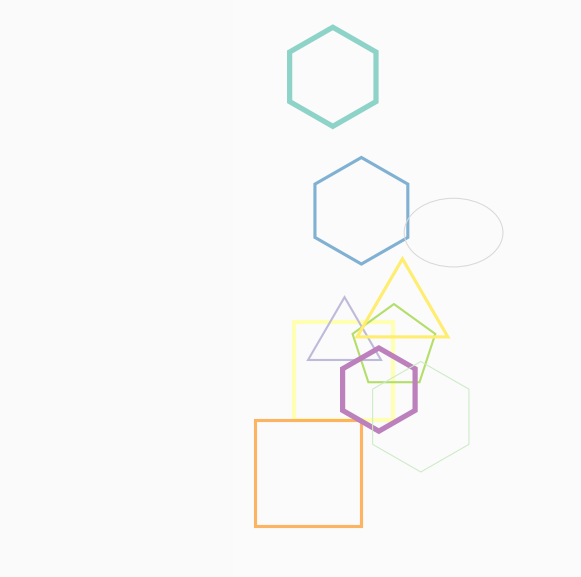[{"shape": "hexagon", "thickness": 2.5, "radius": 0.43, "center": [0.573, 0.866]}, {"shape": "square", "thickness": 2, "radius": 0.42, "center": [0.591, 0.356]}, {"shape": "triangle", "thickness": 1, "radius": 0.36, "center": [0.593, 0.412]}, {"shape": "hexagon", "thickness": 1.5, "radius": 0.46, "center": [0.622, 0.634]}, {"shape": "square", "thickness": 1.5, "radius": 0.46, "center": [0.53, 0.18]}, {"shape": "pentagon", "thickness": 1, "radius": 0.37, "center": [0.678, 0.398]}, {"shape": "oval", "thickness": 0.5, "radius": 0.42, "center": [0.78, 0.596]}, {"shape": "hexagon", "thickness": 2.5, "radius": 0.36, "center": [0.652, 0.325]}, {"shape": "hexagon", "thickness": 0.5, "radius": 0.48, "center": [0.724, 0.277]}, {"shape": "triangle", "thickness": 1.5, "radius": 0.45, "center": [0.692, 0.461]}]